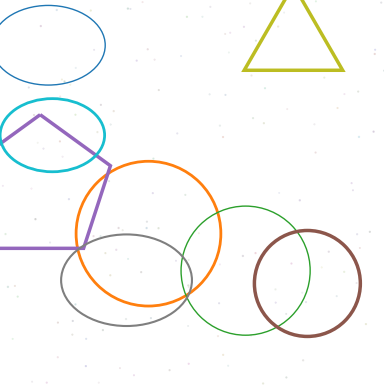[{"shape": "oval", "thickness": 1, "radius": 0.74, "center": [0.126, 0.882]}, {"shape": "circle", "thickness": 2, "radius": 0.94, "center": [0.386, 0.393]}, {"shape": "circle", "thickness": 1, "radius": 0.84, "center": [0.638, 0.297]}, {"shape": "pentagon", "thickness": 2.5, "radius": 0.96, "center": [0.104, 0.51]}, {"shape": "circle", "thickness": 2.5, "radius": 0.69, "center": [0.798, 0.264]}, {"shape": "oval", "thickness": 1.5, "radius": 0.85, "center": [0.329, 0.272]}, {"shape": "triangle", "thickness": 2.5, "radius": 0.74, "center": [0.762, 0.891]}, {"shape": "oval", "thickness": 2, "radius": 0.68, "center": [0.136, 0.649]}]